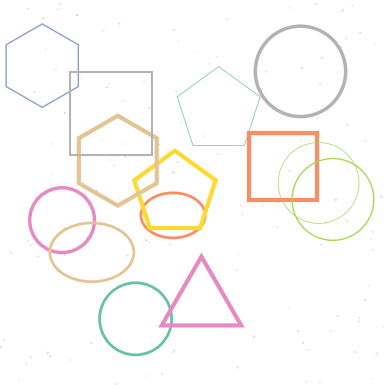[{"shape": "circle", "thickness": 2, "radius": 0.47, "center": [0.352, 0.172]}, {"shape": "pentagon", "thickness": 0.5, "radius": 0.57, "center": [0.568, 0.714]}, {"shape": "square", "thickness": 3, "radius": 0.44, "center": [0.736, 0.568]}, {"shape": "oval", "thickness": 2, "radius": 0.42, "center": [0.45, 0.441]}, {"shape": "hexagon", "thickness": 1, "radius": 0.54, "center": [0.11, 0.83]}, {"shape": "circle", "thickness": 2.5, "radius": 0.42, "center": [0.161, 0.428]}, {"shape": "triangle", "thickness": 3, "radius": 0.6, "center": [0.523, 0.214]}, {"shape": "circle", "thickness": 1, "radius": 0.53, "center": [0.865, 0.482]}, {"shape": "circle", "thickness": 0.5, "radius": 0.53, "center": [0.828, 0.525]}, {"shape": "pentagon", "thickness": 3, "radius": 0.56, "center": [0.454, 0.497]}, {"shape": "hexagon", "thickness": 3, "radius": 0.58, "center": [0.306, 0.583]}, {"shape": "oval", "thickness": 2, "radius": 0.55, "center": [0.239, 0.345]}, {"shape": "square", "thickness": 1.5, "radius": 0.54, "center": [0.288, 0.705]}, {"shape": "circle", "thickness": 2.5, "radius": 0.59, "center": [0.78, 0.815]}]